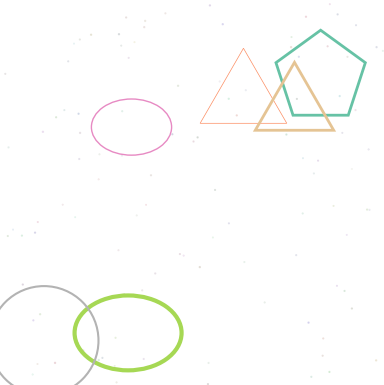[{"shape": "pentagon", "thickness": 2, "radius": 0.61, "center": [0.833, 0.799]}, {"shape": "triangle", "thickness": 0.5, "radius": 0.65, "center": [0.632, 0.745]}, {"shape": "oval", "thickness": 1, "radius": 0.52, "center": [0.342, 0.67]}, {"shape": "oval", "thickness": 3, "radius": 0.69, "center": [0.333, 0.135]}, {"shape": "triangle", "thickness": 2, "radius": 0.59, "center": [0.765, 0.72]}, {"shape": "circle", "thickness": 1.5, "radius": 0.71, "center": [0.114, 0.115]}]